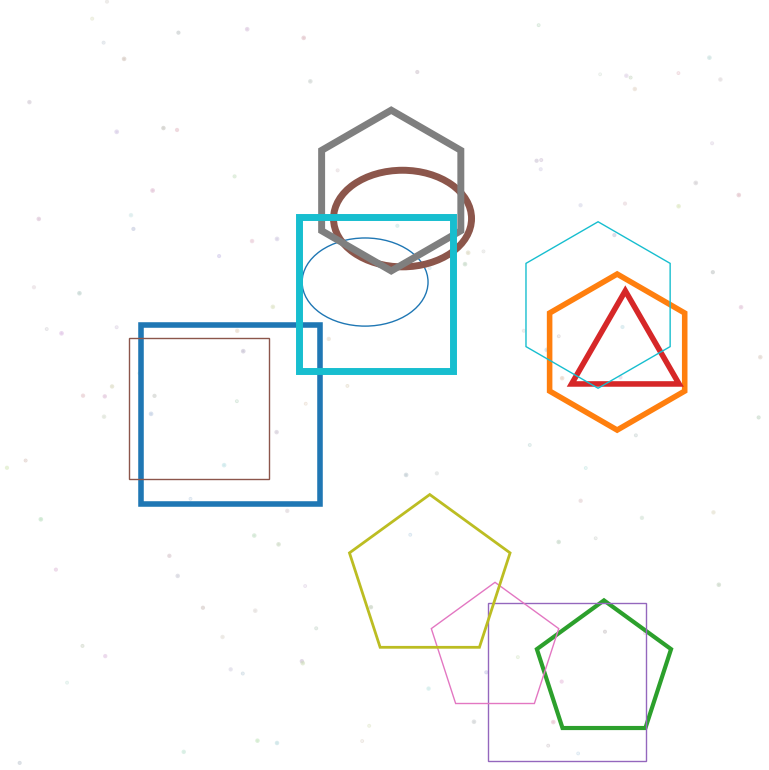[{"shape": "oval", "thickness": 0.5, "radius": 0.41, "center": [0.474, 0.634]}, {"shape": "square", "thickness": 2, "radius": 0.58, "center": [0.299, 0.461]}, {"shape": "hexagon", "thickness": 2, "radius": 0.51, "center": [0.802, 0.543]}, {"shape": "pentagon", "thickness": 1.5, "radius": 0.46, "center": [0.784, 0.129]}, {"shape": "triangle", "thickness": 2, "radius": 0.4, "center": [0.812, 0.542]}, {"shape": "square", "thickness": 0.5, "radius": 0.51, "center": [0.736, 0.114]}, {"shape": "oval", "thickness": 2.5, "radius": 0.45, "center": [0.523, 0.716]}, {"shape": "square", "thickness": 0.5, "radius": 0.46, "center": [0.258, 0.47]}, {"shape": "pentagon", "thickness": 0.5, "radius": 0.43, "center": [0.643, 0.157]}, {"shape": "hexagon", "thickness": 2.5, "radius": 0.52, "center": [0.508, 0.753]}, {"shape": "pentagon", "thickness": 1, "radius": 0.55, "center": [0.558, 0.248]}, {"shape": "square", "thickness": 2.5, "radius": 0.5, "center": [0.488, 0.618]}, {"shape": "hexagon", "thickness": 0.5, "radius": 0.54, "center": [0.777, 0.604]}]